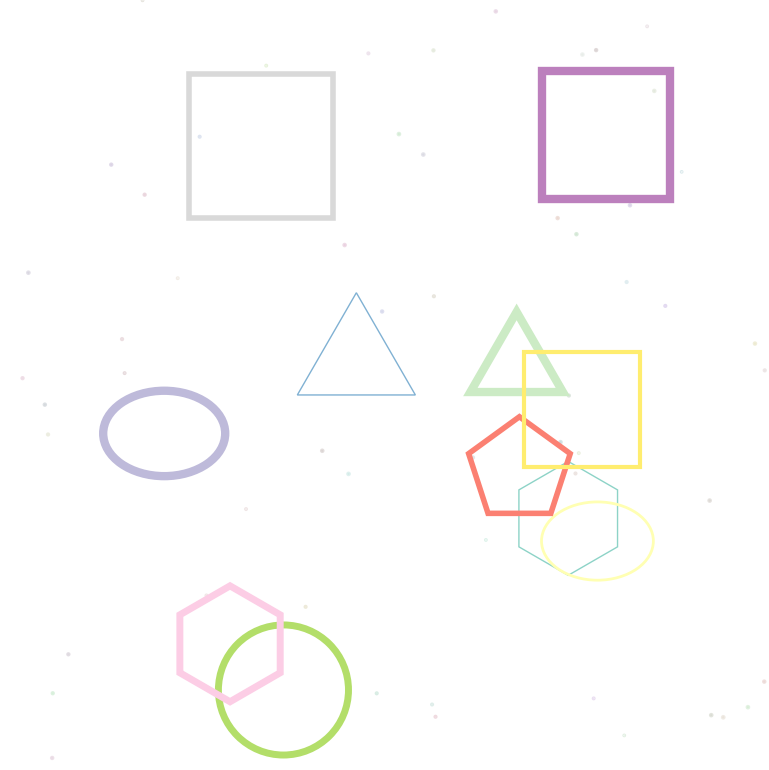[{"shape": "hexagon", "thickness": 0.5, "radius": 0.37, "center": [0.738, 0.327]}, {"shape": "oval", "thickness": 1, "radius": 0.36, "center": [0.776, 0.297]}, {"shape": "oval", "thickness": 3, "radius": 0.4, "center": [0.213, 0.437]}, {"shape": "pentagon", "thickness": 2, "radius": 0.35, "center": [0.675, 0.389]}, {"shape": "triangle", "thickness": 0.5, "radius": 0.44, "center": [0.463, 0.531]}, {"shape": "circle", "thickness": 2.5, "radius": 0.42, "center": [0.368, 0.104]}, {"shape": "hexagon", "thickness": 2.5, "radius": 0.38, "center": [0.299, 0.164]}, {"shape": "square", "thickness": 2, "radius": 0.47, "center": [0.339, 0.811]}, {"shape": "square", "thickness": 3, "radius": 0.42, "center": [0.788, 0.825]}, {"shape": "triangle", "thickness": 3, "radius": 0.35, "center": [0.671, 0.526]}, {"shape": "square", "thickness": 1.5, "radius": 0.38, "center": [0.755, 0.468]}]